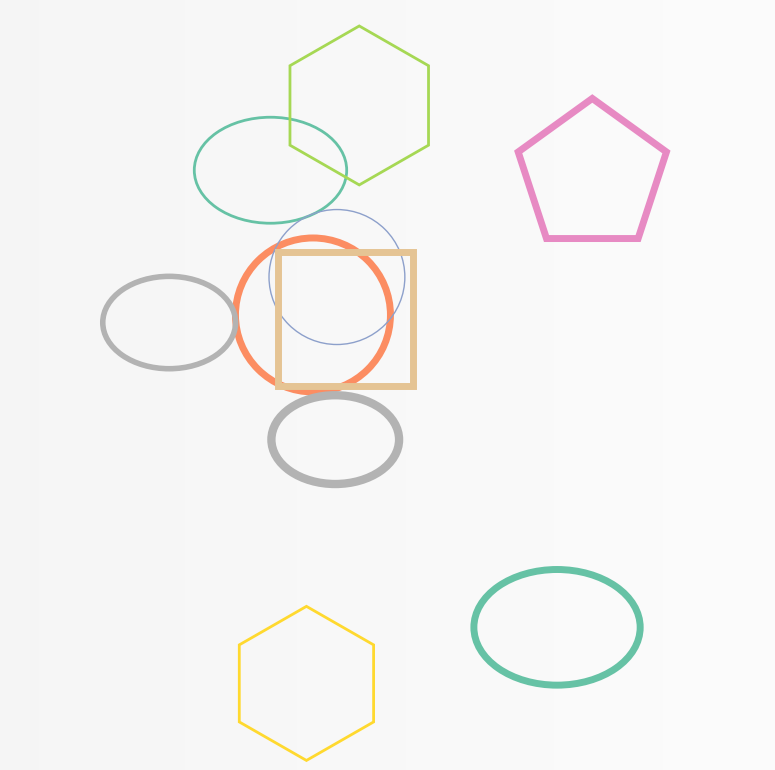[{"shape": "oval", "thickness": 1, "radius": 0.49, "center": [0.349, 0.779]}, {"shape": "oval", "thickness": 2.5, "radius": 0.54, "center": [0.719, 0.185]}, {"shape": "circle", "thickness": 2.5, "radius": 0.5, "center": [0.404, 0.591]}, {"shape": "circle", "thickness": 0.5, "radius": 0.44, "center": [0.435, 0.64]}, {"shape": "pentagon", "thickness": 2.5, "radius": 0.5, "center": [0.764, 0.772]}, {"shape": "hexagon", "thickness": 1, "radius": 0.52, "center": [0.464, 0.863]}, {"shape": "hexagon", "thickness": 1, "radius": 0.5, "center": [0.395, 0.112]}, {"shape": "square", "thickness": 2.5, "radius": 0.43, "center": [0.445, 0.585]}, {"shape": "oval", "thickness": 3, "radius": 0.41, "center": [0.433, 0.429]}, {"shape": "oval", "thickness": 2, "radius": 0.43, "center": [0.218, 0.581]}]